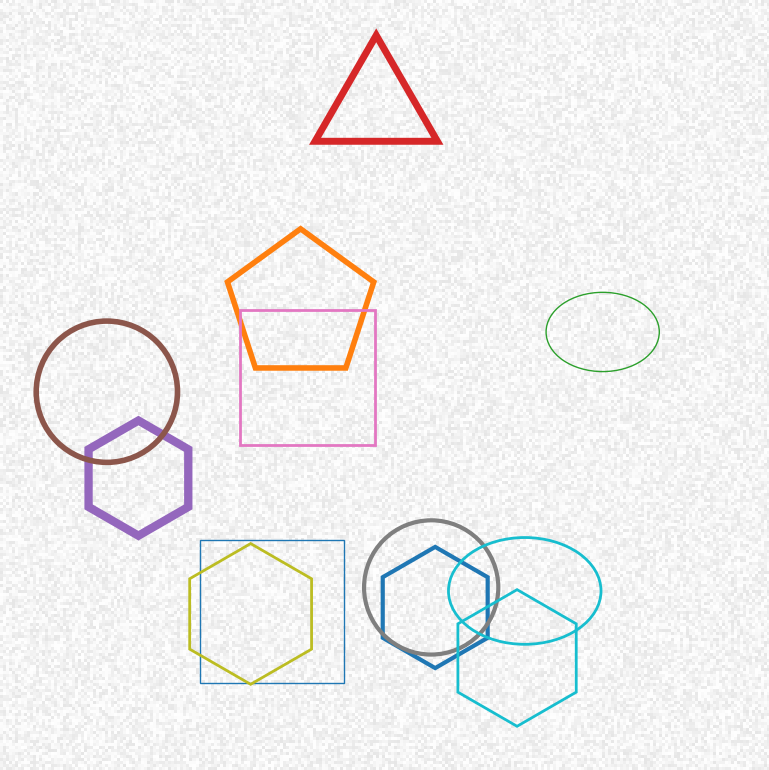[{"shape": "hexagon", "thickness": 1.5, "radius": 0.39, "center": [0.565, 0.211]}, {"shape": "square", "thickness": 0.5, "radius": 0.47, "center": [0.354, 0.206]}, {"shape": "pentagon", "thickness": 2, "radius": 0.5, "center": [0.39, 0.603]}, {"shape": "oval", "thickness": 0.5, "radius": 0.37, "center": [0.783, 0.569]}, {"shape": "triangle", "thickness": 2.5, "radius": 0.46, "center": [0.489, 0.862]}, {"shape": "hexagon", "thickness": 3, "radius": 0.37, "center": [0.18, 0.379]}, {"shape": "circle", "thickness": 2, "radius": 0.46, "center": [0.139, 0.491]}, {"shape": "square", "thickness": 1, "radius": 0.44, "center": [0.4, 0.51]}, {"shape": "circle", "thickness": 1.5, "radius": 0.44, "center": [0.56, 0.237]}, {"shape": "hexagon", "thickness": 1, "radius": 0.46, "center": [0.325, 0.203]}, {"shape": "hexagon", "thickness": 1, "radius": 0.44, "center": [0.672, 0.145]}, {"shape": "oval", "thickness": 1, "radius": 0.5, "center": [0.681, 0.233]}]